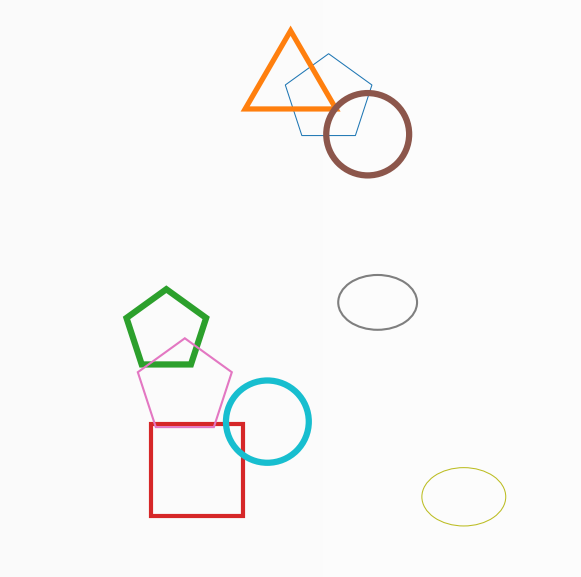[{"shape": "pentagon", "thickness": 0.5, "radius": 0.39, "center": [0.565, 0.828]}, {"shape": "triangle", "thickness": 2.5, "radius": 0.45, "center": [0.5, 0.856]}, {"shape": "pentagon", "thickness": 3, "radius": 0.36, "center": [0.286, 0.426]}, {"shape": "square", "thickness": 2, "radius": 0.4, "center": [0.339, 0.185]}, {"shape": "circle", "thickness": 3, "radius": 0.36, "center": [0.633, 0.767]}, {"shape": "pentagon", "thickness": 1, "radius": 0.43, "center": [0.318, 0.328]}, {"shape": "oval", "thickness": 1, "radius": 0.34, "center": [0.65, 0.476]}, {"shape": "oval", "thickness": 0.5, "radius": 0.36, "center": [0.798, 0.139]}, {"shape": "circle", "thickness": 3, "radius": 0.36, "center": [0.46, 0.269]}]